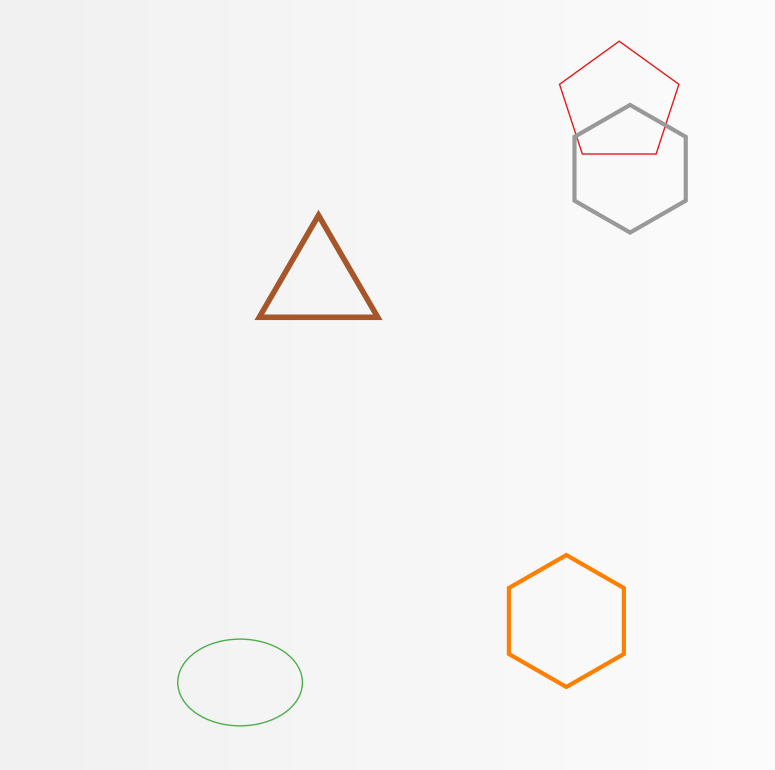[{"shape": "pentagon", "thickness": 0.5, "radius": 0.4, "center": [0.799, 0.865]}, {"shape": "oval", "thickness": 0.5, "radius": 0.4, "center": [0.31, 0.114]}, {"shape": "hexagon", "thickness": 1.5, "radius": 0.43, "center": [0.731, 0.194]}, {"shape": "triangle", "thickness": 2, "radius": 0.44, "center": [0.411, 0.632]}, {"shape": "hexagon", "thickness": 1.5, "radius": 0.41, "center": [0.813, 0.781]}]